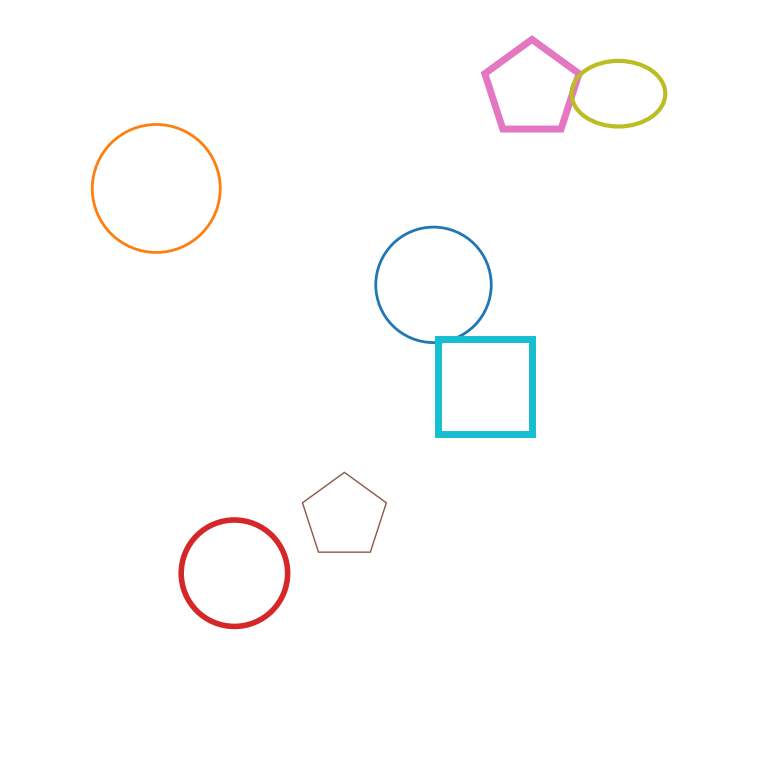[{"shape": "circle", "thickness": 1, "radius": 0.37, "center": [0.563, 0.63]}, {"shape": "circle", "thickness": 1, "radius": 0.42, "center": [0.203, 0.755]}, {"shape": "circle", "thickness": 2, "radius": 0.35, "center": [0.304, 0.256]}, {"shape": "pentagon", "thickness": 0.5, "radius": 0.29, "center": [0.447, 0.329]}, {"shape": "pentagon", "thickness": 2.5, "radius": 0.32, "center": [0.691, 0.884]}, {"shape": "oval", "thickness": 1.5, "radius": 0.3, "center": [0.803, 0.878]}, {"shape": "square", "thickness": 2.5, "radius": 0.31, "center": [0.63, 0.498]}]